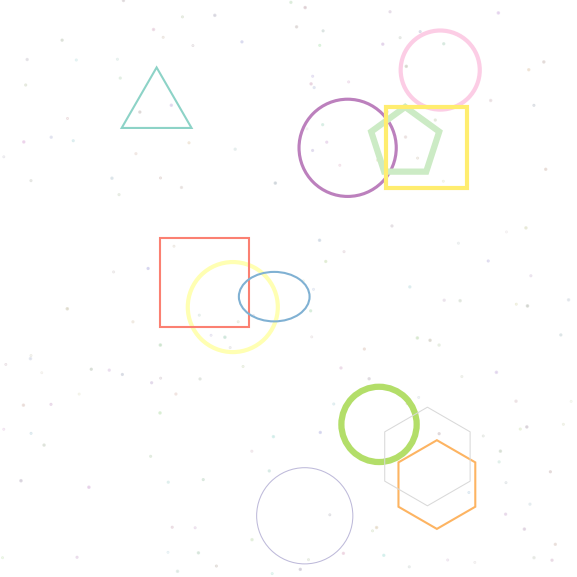[{"shape": "triangle", "thickness": 1, "radius": 0.35, "center": [0.271, 0.812]}, {"shape": "circle", "thickness": 2, "radius": 0.39, "center": [0.403, 0.467]}, {"shape": "circle", "thickness": 0.5, "radius": 0.42, "center": [0.528, 0.106]}, {"shape": "square", "thickness": 1, "radius": 0.39, "center": [0.354, 0.51]}, {"shape": "oval", "thickness": 1, "radius": 0.31, "center": [0.475, 0.485]}, {"shape": "hexagon", "thickness": 1, "radius": 0.38, "center": [0.757, 0.16]}, {"shape": "circle", "thickness": 3, "radius": 0.33, "center": [0.656, 0.264]}, {"shape": "circle", "thickness": 2, "radius": 0.34, "center": [0.762, 0.878]}, {"shape": "hexagon", "thickness": 0.5, "radius": 0.43, "center": [0.74, 0.209]}, {"shape": "circle", "thickness": 1.5, "radius": 0.42, "center": [0.602, 0.743]}, {"shape": "pentagon", "thickness": 3, "radius": 0.31, "center": [0.702, 0.752]}, {"shape": "square", "thickness": 2, "radius": 0.35, "center": [0.739, 0.744]}]